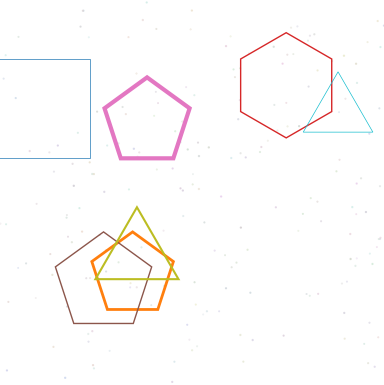[{"shape": "square", "thickness": 0.5, "radius": 0.64, "center": [0.106, 0.718]}, {"shape": "pentagon", "thickness": 2, "radius": 0.56, "center": [0.344, 0.286]}, {"shape": "hexagon", "thickness": 1, "radius": 0.68, "center": [0.743, 0.778]}, {"shape": "pentagon", "thickness": 1, "radius": 0.66, "center": [0.269, 0.266]}, {"shape": "pentagon", "thickness": 3, "radius": 0.58, "center": [0.382, 0.683]}, {"shape": "triangle", "thickness": 1.5, "radius": 0.62, "center": [0.356, 0.337]}, {"shape": "triangle", "thickness": 0.5, "radius": 0.52, "center": [0.878, 0.709]}]